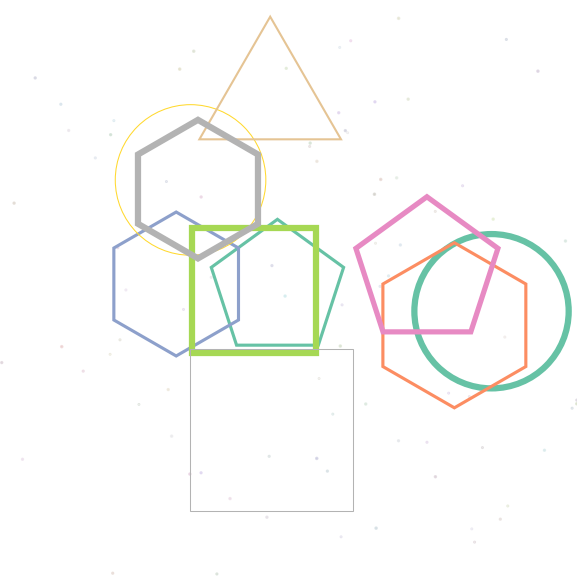[{"shape": "pentagon", "thickness": 1.5, "radius": 0.6, "center": [0.48, 0.499]}, {"shape": "circle", "thickness": 3, "radius": 0.67, "center": [0.851, 0.46]}, {"shape": "hexagon", "thickness": 1.5, "radius": 0.71, "center": [0.787, 0.436]}, {"shape": "hexagon", "thickness": 1.5, "radius": 0.62, "center": [0.305, 0.507]}, {"shape": "pentagon", "thickness": 2.5, "radius": 0.65, "center": [0.739, 0.529]}, {"shape": "square", "thickness": 3, "radius": 0.54, "center": [0.44, 0.496]}, {"shape": "circle", "thickness": 0.5, "radius": 0.65, "center": [0.33, 0.688]}, {"shape": "triangle", "thickness": 1, "radius": 0.71, "center": [0.468, 0.829]}, {"shape": "square", "thickness": 0.5, "radius": 0.7, "center": [0.47, 0.254]}, {"shape": "hexagon", "thickness": 3, "radius": 0.6, "center": [0.343, 0.672]}]